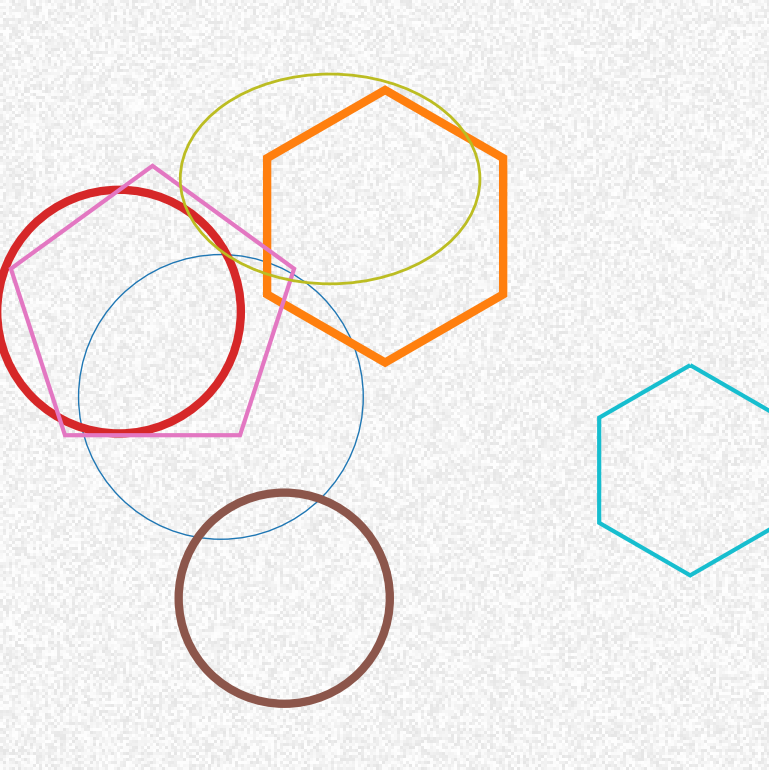[{"shape": "circle", "thickness": 0.5, "radius": 0.92, "center": [0.287, 0.485]}, {"shape": "hexagon", "thickness": 3, "radius": 0.88, "center": [0.5, 0.706]}, {"shape": "circle", "thickness": 3, "radius": 0.79, "center": [0.155, 0.595]}, {"shape": "circle", "thickness": 3, "radius": 0.69, "center": [0.369, 0.223]}, {"shape": "pentagon", "thickness": 1.5, "radius": 0.97, "center": [0.198, 0.591]}, {"shape": "oval", "thickness": 1, "radius": 0.97, "center": [0.429, 0.768]}, {"shape": "hexagon", "thickness": 1.5, "radius": 0.68, "center": [0.896, 0.389]}]